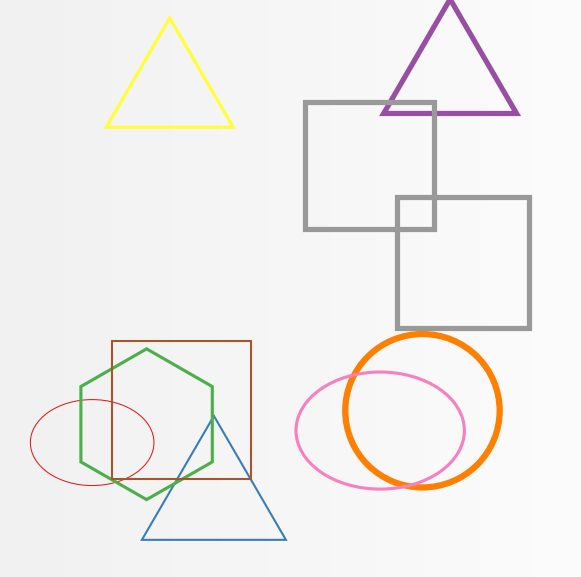[{"shape": "oval", "thickness": 0.5, "radius": 0.53, "center": [0.159, 0.233]}, {"shape": "triangle", "thickness": 1, "radius": 0.72, "center": [0.368, 0.136]}, {"shape": "hexagon", "thickness": 1.5, "radius": 0.65, "center": [0.252, 0.265]}, {"shape": "triangle", "thickness": 2.5, "radius": 0.66, "center": [0.774, 0.869]}, {"shape": "circle", "thickness": 3, "radius": 0.66, "center": [0.727, 0.288]}, {"shape": "triangle", "thickness": 1.5, "radius": 0.63, "center": [0.292, 0.842]}, {"shape": "square", "thickness": 1, "radius": 0.6, "center": [0.312, 0.29]}, {"shape": "oval", "thickness": 1.5, "radius": 0.72, "center": [0.654, 0.254]}, {"shape": "square", "thickness": 2.5, "radius": 0.57, "center": [0.797, 0.544]}, {"shape": "square", "thickness": 2.5, "radius": 0.55, "center": [0.636, 0.713]}]